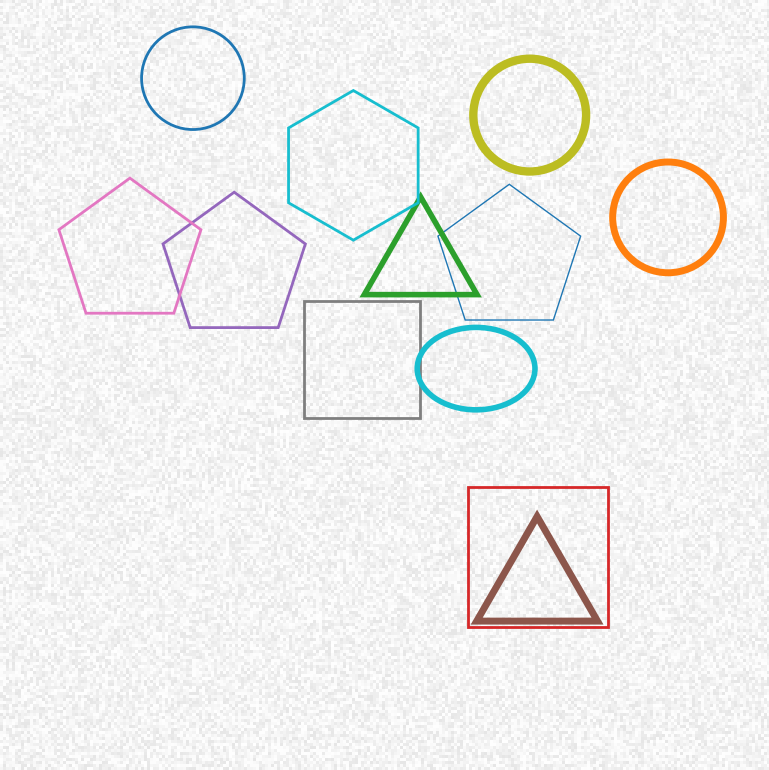[{"shape": "pentagon", "thickness": 0.5, "radius": 0.49, "center": [0.661, 0.663]}, {"shape": "circle", "thickness": 1, "radius": 0.33, "center": [0.251, 0.898]}, {"shape": "circle", "thickness": 2.5, "radius": 0.36, "center": [0.868, 0.718]}, {"shape": "triangle", "thickness": 2, "radius": 0.42, "center": [0.546, 0.66]}, {"shape": "square", "thickness": 1, "radius": 0.45, "center": [0.699, 0.276]}, {"shape": "pentagon", "thickness": 1, "radius": 0.49, "center": [0.304, 0.653]}, {"shape": "triangle", "thickness": 2.5, "radius": 0.45, "center": [0.698, 0.239]}, {"shape": "pentagon", "thickness": 1, "radius": 0.48, "center": [0.169, 0.672]}, {"shape": "square", "thickness": 1, "radius": 0.38, "center": [0.47, 0.533]}, {"shape": "circle", "thickness": 3, "radius": 0.37, "center": [0.688, 0.851]}, {"shape": "oval", "thickness": 2, "radius": 0.38, "center": [0.618, 0.521]}, {"shape": "hexagon", "thickness": 1, "radius": 0.49, "center": [0.459, 0.785]}]